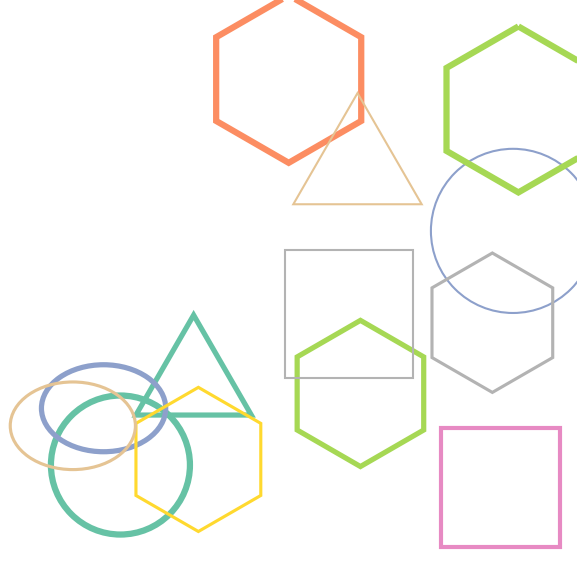[{"shape": "triangle", "thickness": 2.5, "radius": 0.58, "center": [0.335, 0.338]}, {"shape": "circle", "thickness": 3, "radius": 0.6, "center": [0.209, 0.194]}, {"shape": "hexagon", "thickness": 3, "radius": 0.73, "center": [0.5, 0.862]}, {"shape": "oval", "thickness": 2.5, "radius": 0.54, "center": [0.179, 0.292]}, {"shape": "circle", "thickness": 1, "radius": 0.71, "center": [0.888, 0.599]}, {"shape": "square", "thickness": 2, "radius": 0.52, "center": [0.867, 0.154]}, {"shape": "hexagon", "thickness": 3, "radius": 0.72, "center": [0.898, 0.81]}, {"shape": "hexagon", "thickness": 2.5, "radius": 0.63, "center": [0.624, 0.318]}, {"shape": "hexagon", "thickness": 1.5, "radius": 0.62, "center": [0.343, 0.204]}, {"shape": "oval", "thickness": 1.5, "radius": 0.54, "center": [0.126, 0.262]}, {"shape": "triangle", "thickness": 1, "radius": 0.64, "center": [0.619, 0.71]}, {"shape": "hexagon", "thickness": 1.5, "radius": 0.6, "center": [0.853, 0.44]}, {"shape": "square", "thickness": 1, "radius": 0.55, "center": [0.605, 0.455]}]